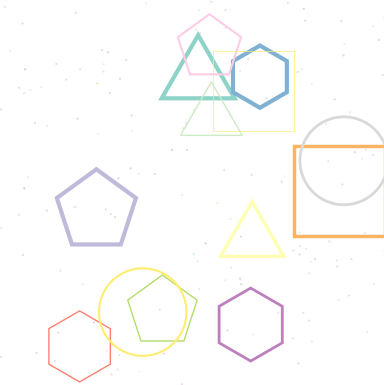[{"shape": "triangle", "thickness": 3, "radius": 0.55, "center": [0.515, 0.799]}, {"shape": "triangle", "thickness": 2.5, "radius": 0.47, "center": [0.655, 0.382]}, {"shape": "pentagon", "thickness": 3, "radius": 0.54, "center": [0.25, 0.452]}, {"shape": "hexagon", "thickness": 1, "radius": 0.46, "center": [0.207, 0.1]}, {"shape": "hexagon", "thickness": 3, "radius": 0.4, "center": [0.675, 0.801]}, {"shape": "square", "thickness": 2.5, "radius": 0.59, "center": [0.882, 0.504]}, {"shape": "pentagon", "thickness": 1, "radius": 0.47, "center": [0.422, 0.191]}, {"shape": "pentagon", "thickness": 1.5, "radius": 0.43, "center": [0.544, 0.877]}, {"shape": "circle", "thickness": 2, "radius": 0.57, "center": [0.893, 0.582]}, {"shape": "hexagon", "thickness": 2, "radius": 0.47, "center": [0.651, 0.157]}, {"shape": "triangle", "thickness": 1, "radius": 0.46, "center": [0.549, 0.695]}, {"shape": "circle", "thickness": 1.5, "radius": 0.57, "center": [0.371, 0.189]}, {"shape": "square", "thickness": 0.5, "radius": 0.52, "center": [0.659, 0.764]}]